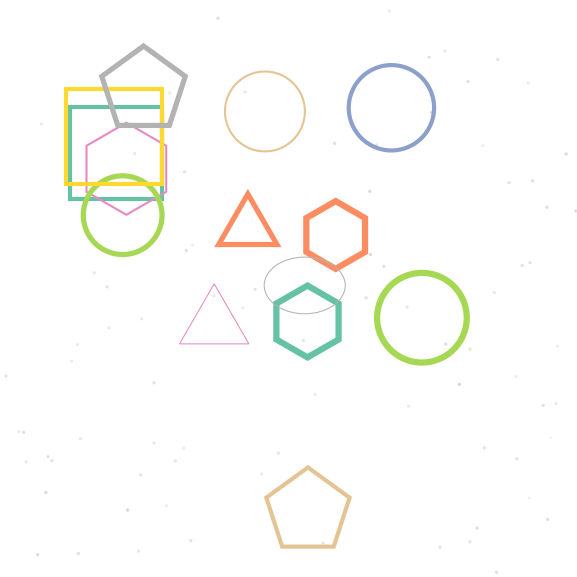[{"shape": "square", "thickness": 2, "radius": 0.4, "center": [0.201, 0.734]}, {"shape": "hexagon", "thickness": 3, "radius": 0.31, "center": [0.532, 0.442]}, {"shape": "hexagon", "thickness": 3, "radius": 0.29, "center": [0.581, 0.592]}, {"shape": "triangle", "thickness": 2.5, "radius": 0.29, "center": [0.429, 0.605]}, {"shape": "circle", "thickness": 2, "radius": 0.37, "center": [0.678, 0.812]}, {"shape": "triangle", "thickness": 0.5, "radius": 0.35, "center": [0.371, 0.438]}, {"shape": "hexagon", "thickness": 1, "radius": 0.4, "center": [0.219, 0.707]}, {"shape": "circle", "thickness": 2.5, "radius": 0.34, "center": [0.212, 0.627]}, {"shape": "circle", "thickness": 3, "radius": 0.39, "center": [0.731, 0.449]}, {"shape": "square", "thickness": 2, "radius": 0.41, "center": [0.197, 0.763]}, {"shape": "circle", "thickness": 1, "radius": 0.35, "center": [0.459, 0.806]}, {"shape": "pentagon", "thickness": 2, "radius": 0.38, "center": [0.533, 0.114]}, {"shape": "pentagon", "thickness": 2.5, "radius": 0.38, "center": [0.249, 0.843]}, {"shape": "oval", "thickness": 0.5, "radius": 0.35, "center": [0.528, 0.505]}]